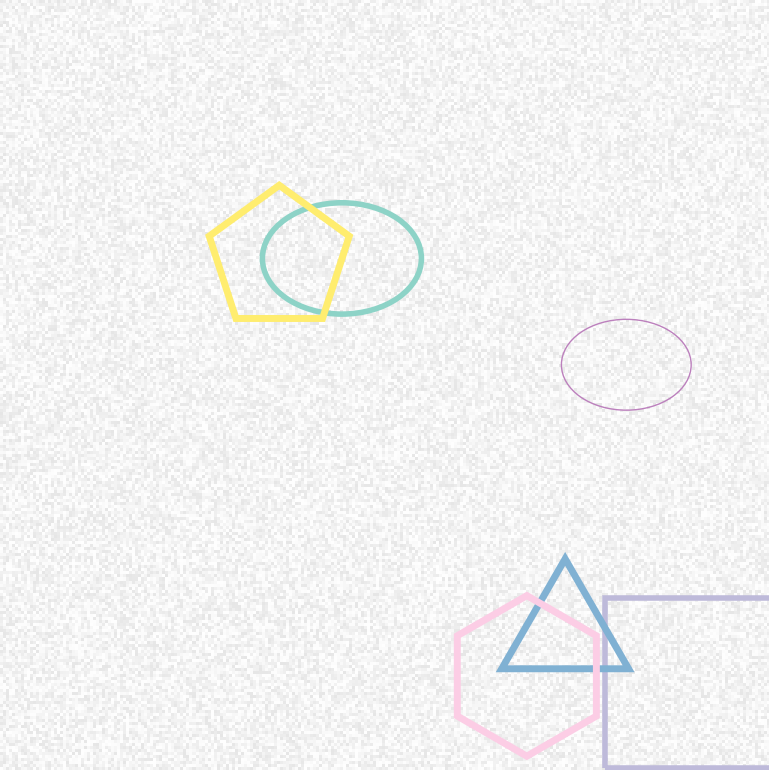[{"shape": "oval", "thickness": 2, "radius": 0.52, "center": [0.444, 0.664]}, {"shape": "square", "thickness": 2, "radius": 0.55, "center": [0.897, 0.113]}, {"shape": "triangle", "thickness": 2.5, "radius": 0.48, "center": [0.734, 0.179]}, {"shape": "hexagon", "thickness": 2.5, "radius": 0.52, "center": [0.684, 0.122]}, {"shape": "oval", "thickness": 0.5, "radius": 0.42, "center": [0.813, 0.526]}, {"shape": "pentagon", "thickness": 2.5, "radius": 0.48, "center": [0.363, 0.664]}]